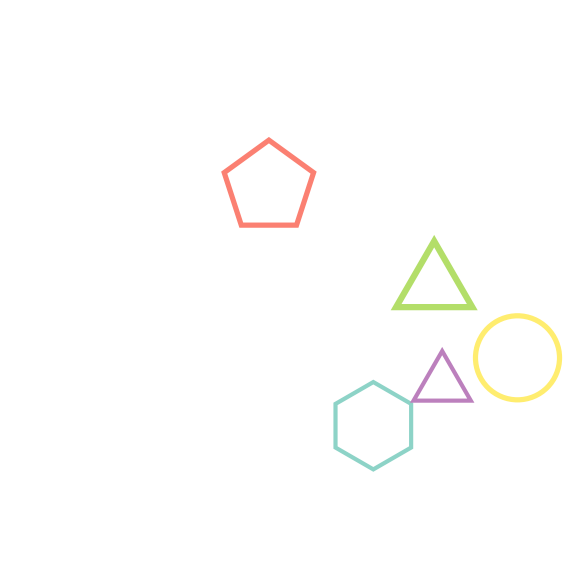[{"shape": "hexagon", "thickness": 2, "radius": 0.38, "center": [0.646, 0.262]}, {"shape": "pentagon", "thickness": 2.5, "radius": 0.41, "center": [0.466, 0.675]}, {"shape": "triangle", "thickness": 3, "radius": 0.38, "center": [0.752, 0.505]}, {"shape": "triangle", "thickness": 2, "radius": 0.29, "center": [0.766, 0.334]}, {"shape": "circle", "thickness": 2.5, "radius": 0.36, "center": [0.896, 0.38]}]